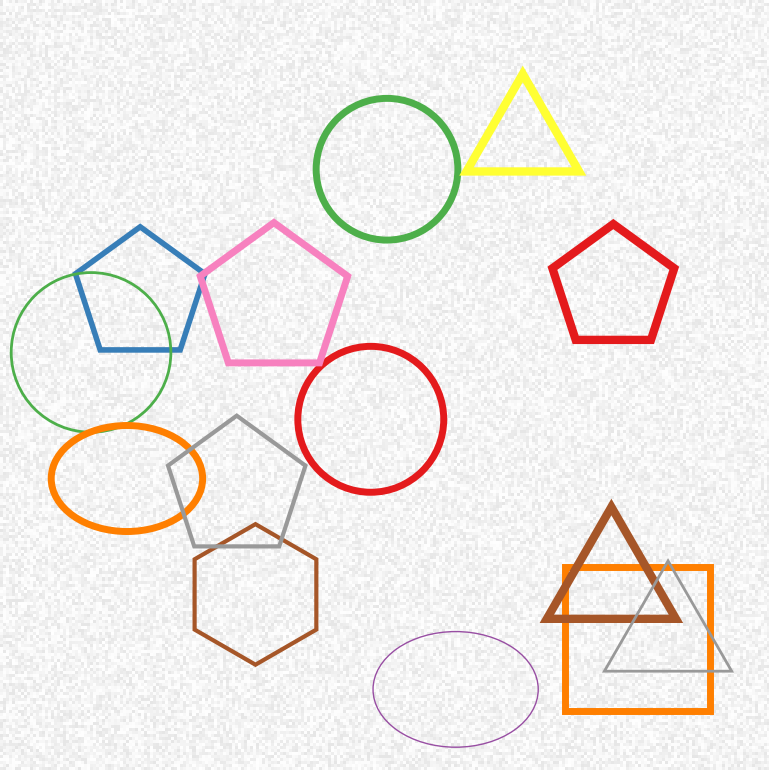[{"shape": "pentagon", "thickness": 3, "radius": 0.42, "center": [0.797, 0.626]}, {"shape": "circle", "thickness": 2.5, "radius": 0.47, "center": [0.482, 0.455]}, {"shape": "pentagon", "thickness": 2, "radius": 0.44, "center": [0.182, 0.617]}, {"shape": "circle", "thickness": 2.5, "radius": 0.46, "center": [0.503, 0.78]}, {"shape": "circle", "thickness": 1, "radius": 0.52, "center": [0.118, 0.542]}, {"shape": "oval", "thickness": 0.5, "radius": 0.54, "center": [0.592, 0.105]}, {"shape": "square", "thickness": 2.5, "radius": 0.47, "center": [0.828, 0.17]}, {"shape": "oval", "thickness": 2.5, "radius": 0.49, "center": [0.165, 0.379]}, {"shape": "triangle", "thickness": 3, "radius": 0.42, "center": [0.679, 0.82]}, {"shape": "hexagon", "thickness": 1.5, "radius": 0.46, "center": [0.332, 0.228]}, {"shape": "triangle", "thickness": 3, "radius": 0.48, "center": [0.794, 0.245]}, {"shape": "pentagon", "thickness": 2.5, "radius": 0.5, "center": [0.356, 0.61]}, {"shape": "triangle", "thickness": 1, "radius": 0.48, "center": [0.868, 0.176]}, {"shape": "pentagon", "thickness": 1.5, "radius": 0.47, "center": [0.307, 0.366]}]